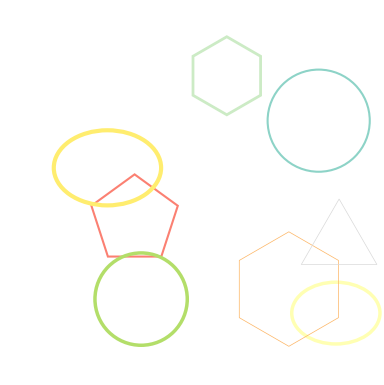[{"shape": "circle", "thickness": 1.5, "radius": 0.66, "center": [0.828, 0.687]}, {"shape": "oval", "thickness": 2.5, "radius": 0.57, "center": [0.872, 0.187]}, {"shape": "pentagon", "thickness": 1.5, "radius": 0.59, "center": [0.35, 0.429]}, {"shape": "hexagon", "thickness": 0.5, "radius": 0.74, "center": [0.75, 0.249]}, {"shape": "circle", "thickness": 2.5, "radius": 0.6, "center": [0.367, 0.223]}, {"shape": "triangle", "thickness": 0.5, "radius": 0.57, "center": [0.881, 0.37]}, {"shape": "hexagon", "thickness": 2, "radius": 0.51, "center": [0.589, 0.803]}, {"shape": "oval", "thickness": 3, "radius": 0.7, "center": [0.279, 0.564]}]